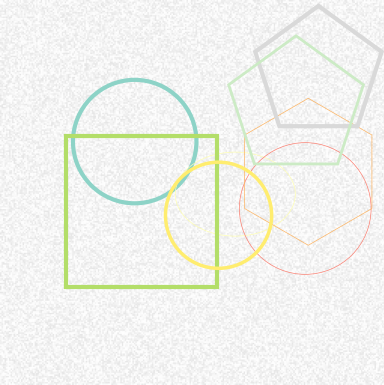[{"shape": "circle", "thickness": 3, "radius": 0.8, "center": [0.35, 0.632]}, {"shape": "oval", "thickness": 0.5, "radius": 0.78, "center": [0.611, 0.496]}, {"shape": "circle", "thickness": 0.5, "radius": 0.86, "center": [0.793, 0.458]}, {"shape": "hexagon", "thickness": 0.5, "radius": 0.95, "center": [0.801, 0.554]}, {"shape": "square", "thickness": 3, "radius": 0.98, "center": [0.368, 0.451]}, {"shape": "pentagon", "thickness": 3, "radius": 0.86, "center": [0.827, 0.812]}, {"shape": "pentagon", "thickness": 2, "radius": 0.92, "center": [0.769, 0.723]}, {"shape": "circle", "thickness": 2.5, "radius": 0.69, "center": [0.568, 0.441]}]